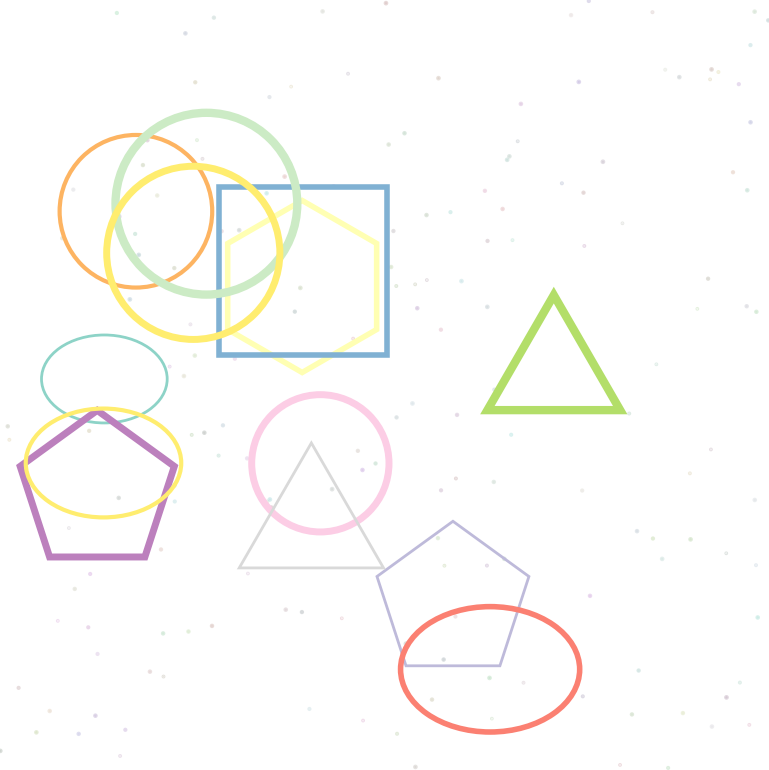[{"shape": "oval", "thickness": 1, "radius": 0.41, "center": [0.136, 0.508]}, {"shape": "hexagon", "thickness": 2, "radius": 0.56, "center": [0.392, 0.628]}, {"shape": "pentagon", "thickness": 1, "radius": 0.52, "center": [0.588, 0.219]}, {"shape": "oval", "thickness": 2, "radius": 0.58, "center": [0.637, 0.131]}, {"shape": "square", "thickness": 2, "radius": 0.55, "center": [0.393, 0.648]}, {"shape": "circle", "thickness": 1.5, "radius": 0.5, "center": [0.177, 0.726]}, {"shape": "triangle", "thickness": 3, "radius": 0.5, "center": [0.719, 0.517]}, {"shape": "circle", "thickness": 2.5, "radius": 0.45, "center": [0.416, 0.398]}, {"shape": "triangle", "thickness": 1, "radius": 0.54, "center": [0.404, 0.317]}, {"shape": "pentagon", "thickness": 2.5, "radius": 0.53, "center": [0.126, 0.362]}, {"shape": "circle", "thickness": 3, "radius": 0.59, "center": [0.268, 0.735]}, {"shape": "oval", "thickness": 1.5, "radius": 0.5, "center": [0.134, 0.399]}, {"shape": "circle", "thickness": 2.5, "radius": 0.56, "center": [0.251, 0.672]}]